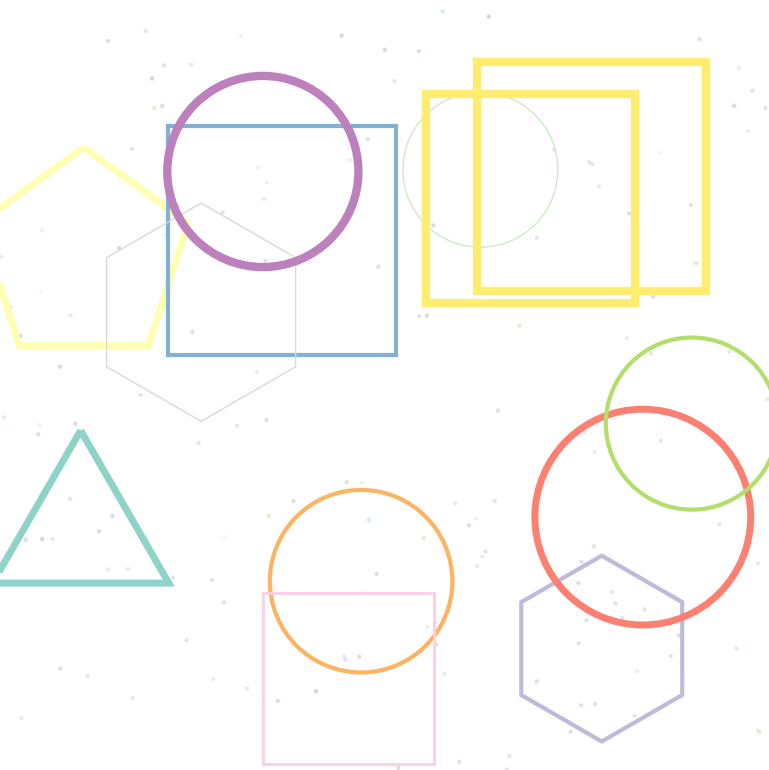[{"shape": "triangle", "thickness": 2.5, "radius": 0.66, "center": [0.105, 0.309]}, {"shape": "pentagon", "thickness": 2.5, "radius": 0.71, "center": [0.109, 0.666]}, {"shape": "hexagon", "thickness": 1.5, "radius": 0.6, "center": [0.781, 0.158]}, {"shape": "circle", "thickness": 2.5, "radius": 0.7, "center": [0.835, 0.328]}, {"shape": "square", "thickness": 1.5, "radius": 0.74, "center": [0.366, 0.688]}, {"shape": "circle", "thickness": 1.5, "radius": 0.59, "center": [0.469, 0.245]}, {"shape": "circle", "thickness": 1.5, "radius": 0.56, "center": [0.899, 0.45]}, {"shape": "square", "thickness": 1, "radius": 0.55, "center": [0.452, 0.119]}, {"shape": "hexagon", "thickness": 0.5, "radius": 0.71, "center": [0.261, 0.595]}, {"shape": "circle", "thickness": 3, "radius": 0.62, "center": [0.341, 0.777]}, {"shape": "circle", "thickness": 0.5, "radius": 0.5, "center": [0.624, 0.78]}, {"shape": "square", "thickness": 3, "radius": 0.74, "center": [0.768, 0.771]}, {"shape": "square", "thickness": 3, "radius": 0.68, "center": [0.689, 0.743]}]